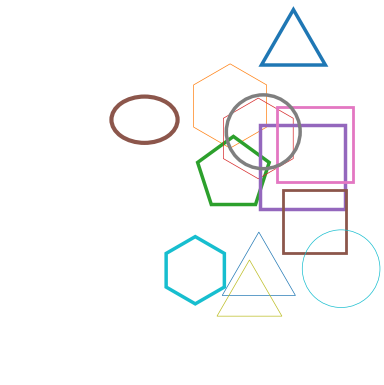[{"shape": "triangle", "thickness": 2.5, "radius": 0.48, "center": [0.762, 0.879]}, {"shape": "triangle", "thickness": 0.5, "radius": 0.55, "center": [0.672, 0.287]}, {"shape": "hexagon", "thickness": 0.5, "radius": 0.55, "center": [0.598, 0.725]}, {"shape": "pentagon", "thickness": 2.5, "radius": 0.49, "center": [0.606, 0.548]}, {"shape": "hexagon", "thickness": 0.5, "radius": 0.52, "center": [0.671, 0.64]}, {"shape": "square", "thickness": 2.5, "radius": 0.55, "center": [0.785, 0.567]}, {"shape": "square", "thickness": 2, "radius": 0.41, "center": [0.816, 0.424]}, {"shape": "oval", "thickness": 3, "radius": 0.43, "center": [0.375, 0.689]}, {"shape": "square", "thickness": 2, "radius": 0.49, "center": [0.818, 0.625]}, {"shape": "circle", "thickness": 2.5, "radius": 0.48, "center": [0.684, 0.658]}, {"shape": "triangle", "thickness": 0.5, "radius": 0.49, "center": [0.648, 0.227]}, {"shape": "circle", "thickness": 0.5, "radius": 0.5, "center": [0.886, 0.302]}, {"shape": "hexagon", "thickness": 2.5, "radius": 0.44, "center": [0.507, 0.298]}]